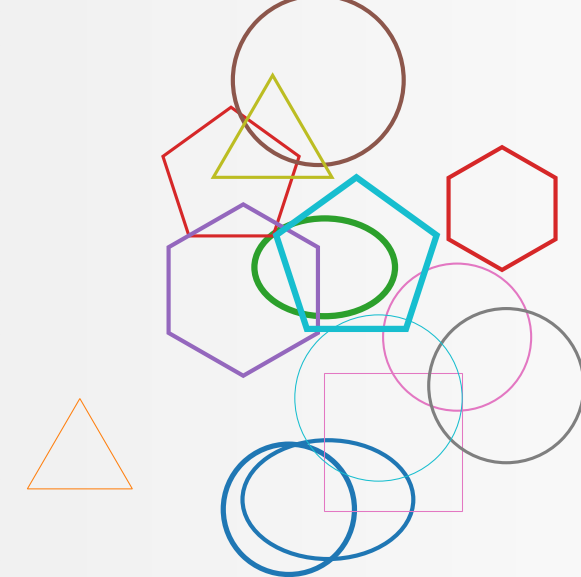[{"shape": "circle", "thickness": 2.5, "radius": 0.56, "center": [0.497, 0.117]}, {"shape": "oval", "thickness": 2, "radius": 0.73, "center": [0.564, 0.134]}, {"shape": "triangle", "thickness": 0.5, "radius": 0.52, "center": [0.137, 0.205]}, {"shape": "oval", "thickness": 3, "radius": 0.6, "center": [0.559, 0.536]}, {"shape": "hexagon", "thickness": 2, "radius": 0.53, "center": [0.864, 0.638]}, {"shape": "pentagon", "thickness": 1.5, "radius": 0.62, "center": [0.397, 0.69]}, {"shape": "hexagon", "thickness": 2, "radius": 0.74, "center": [0.419, 0.497]}, {"shape": "circle", "thickness": 2, "radius": 0.73, "center": [0.548, 0.86]}, {"shape": "circle", "thickness": 1, "radius": 0.64, "center": [0.786, 0.415]}, {"shape": "square", "thickness": 0.5, "radius": 0.6, "center": [0.676, 0.234]}, {"shape": "circle", "thickness": 1.5, "radius": 0.67, "center": [0.871, 0.331]}, {"shape": "triangle", "thickness": 1.5, "radius": 0.59, "center": [0.469, 0.751]}, {"shape": "pentagon", "thickness": 3, "radius": 0.73, "center": [0.613, 0.547]}, {"shape": "circle", "thickness": 0.5, "radius": 0.72, "center": [0.651, 0.31]}]